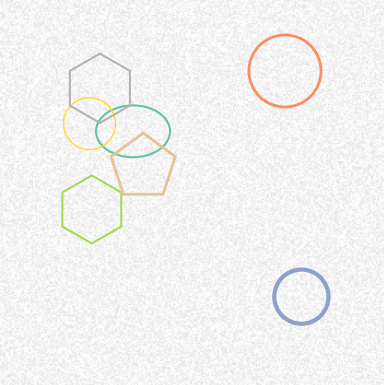[{"shape": "oval", "thickness": 1.5, "radius": 0.48, "center": [0.346, 0.659]}, {"shape": "circle", "thickness": 2, "radius": 0.47, "center": [0.74, 0.816]}, {"shape": "circle", "thickness": 3, "radius": 0.35, "center": [0.783, 0.229]}, {"shape": "hexagon", "thickness": 1.5, "radius": 0.44, "center": [0.238, 0.456]}, {"shape": "circle", "thickness": 1, "radius": 0.34, "center": [0.232, 0.679]}, {"shape": "pentagon", "thickness": 2, "radius": 0.44, "center": [0.372, 0.566]}, {"shape": "hexagon", "thickness": 1.5, "radius": 0.45, "center": [0.259, 0.771]}]